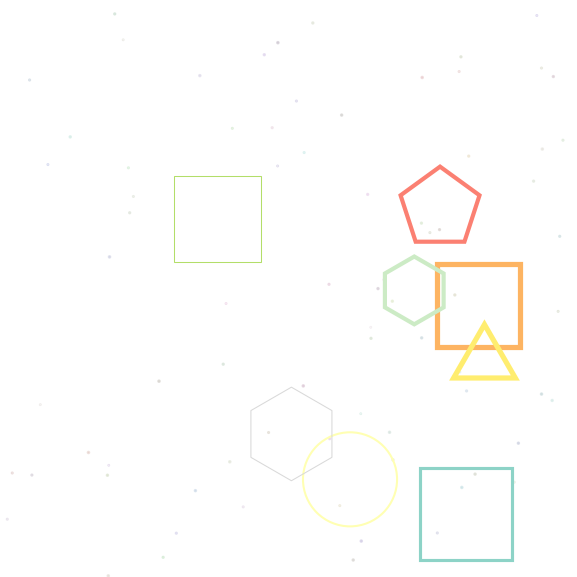[{"shape": "square", "thickness": 1.5, "radius": 0.4, "center": [0.807, 0.11]}, {"shape": "circle", "thickness": 1, "radius": 0.41, "center": [0.606, 0.169]}, {"shape": "pentagon", "thickness": 2, "radius": 0.36, "center": [0.762, 0.639]}, {"shape": "square", "thickness": 2.5, "radius": 0.36, "center": [0.829, 0.471]}, {"shape": "square", "thickness": 0.5, "radius": 0.37, "center": [0.377, 0.62]}, {"shape": "hexagon", "thickness": 0.5, "radius": 0.41, "center": [0.505, 0.248]}, {"shape": "hexagon", "thickness": 2, "radius": 0.29, "center": [0.717, 0.496]}, {"shape": "triangle", "thickness": 2.5, "radius": 0.31, "center": [0.839, 0.375]}]